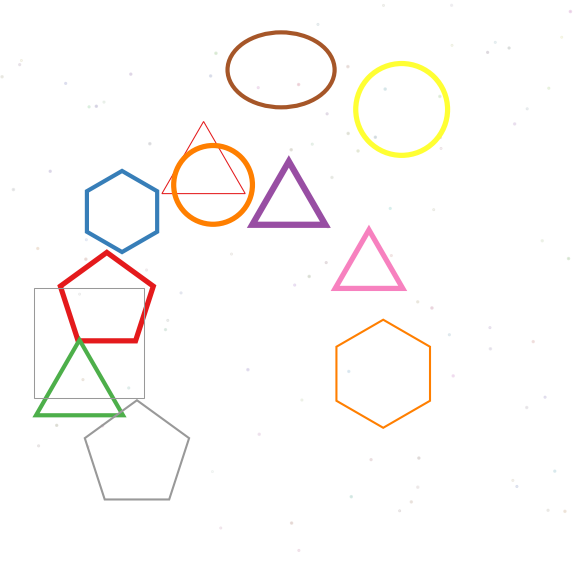[{"shape": "pentagon", "thickness": 2.5, "radius": 0.42, "center": [0.185, 0.477]}, {"shape": "triangle", "thickness": 0.5, "radius": 0.42, "center": [0.353, 0.706]}, {"shape": "hexagon", "thickness": 2, "radius": 0.35, "center": [0.211, 0.633]}, {"shape": "triangle", "thickness": 2, "radius": 0.43, "center": [0.138, 0.324]}, {"shape": "triangle", "thickness": 3, "radius": 0.37, "center": [0.5, 0.646]}, {"shape": "hexagon", "thickness": 1, "radius": 0.47, "center": [0.664, 0.352]}, {"shape": "circle", "thickness": 2.5, "radius": 0.34, "center": [0.369, 0.679]}, {"shape": "circle", "thickness": 2.5, "radius": 0.4, "center": [0.696, 0.81]}, {"shape": "oval", "thickness": 2, "radius": 0.46, "center": [0.487, 0.878]}, {"shape": "triangle", "thickness": 2.5, "radius": 0.34, "center": [0.639, 0.533]}, {"shape": "pentagon", "thickness": 1, "radius": 0.47, "center": [0.237, 0.211]}, {"shape": "square", "thickness": 0.5, "radius": 0.48, "center": [0.154, 0.405]}]